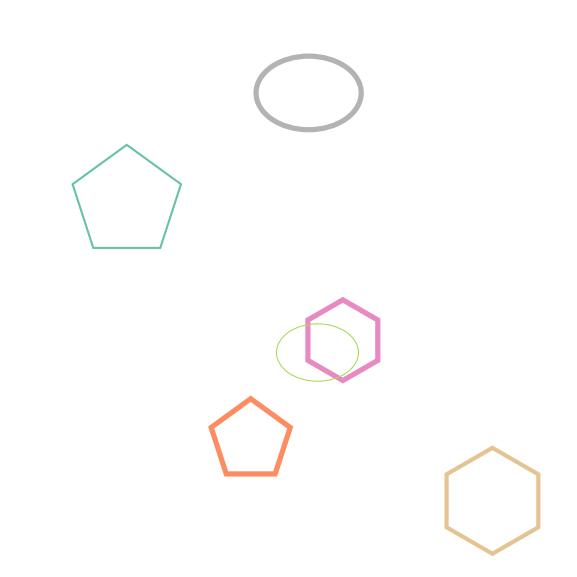[{"shape": "pentagon", "thickness": 1, "radius": 0.49, "center": [0.22, 0.65]}, {"shape": "pentagon", "thickness": 2.5, "radius": 0.36, "center": [0.434, 0.237]}, {"shape": "hexagon", "thickness": 2.5, "radius": 0.35, "center": [0.594, 0.41]}, {"shape": "oval", "thickness": 0.5, "radius": 0.35, "center": [0.55, 0.389]}, {"shape": "hexagon", "thickness": 2, "radius": 0.46, "center": [0.853, 0.132]}, {"shape": "oval", "thickness": 2.5, "radius": 0.46, "center": [0.534, 0.838]}]